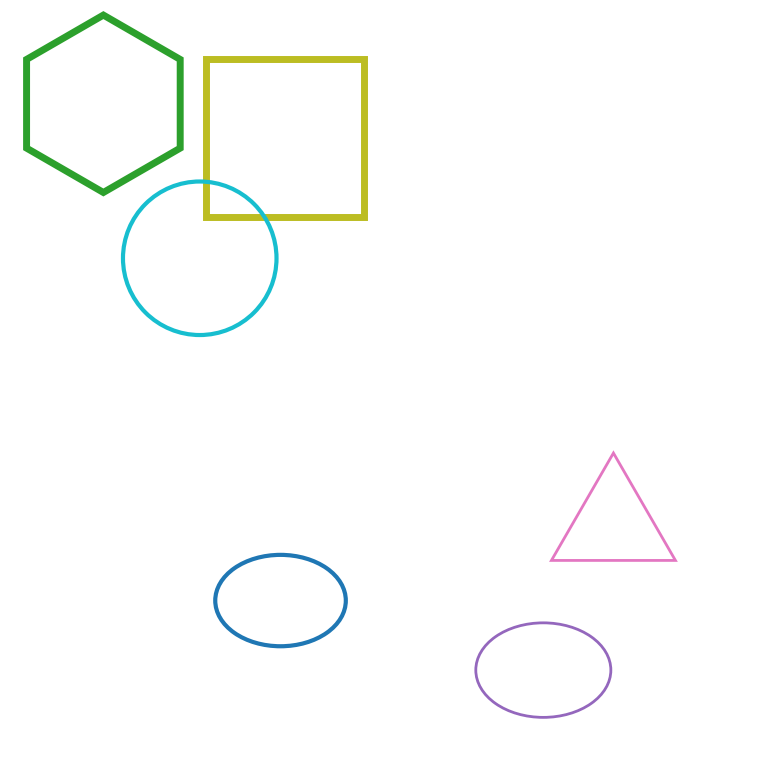[{"shape": "oval", "thickness": 1.5, "radius": 0.42, "center": [0.364, 0.22]}, {"shape": "hexagon", "thickness": 2.5, "radius": 0.58, "center": [0.134, 0.865]}, {"shape": "oval", "thickness": 1, "radius": 0.44, "center": [0.706, 0.13]}, {"shape": "triangle", "thickness": 1, "radius": 0.46, "center": [0.797, 0.319]}, {"shape": "square", "thickness": 2.5, "radius": 0.51, "center": [0.37, 0.821]}, {"shape": "circle", "thickness": 1.5, "radius": 0.5, "center": [0.259, 0.665]}]